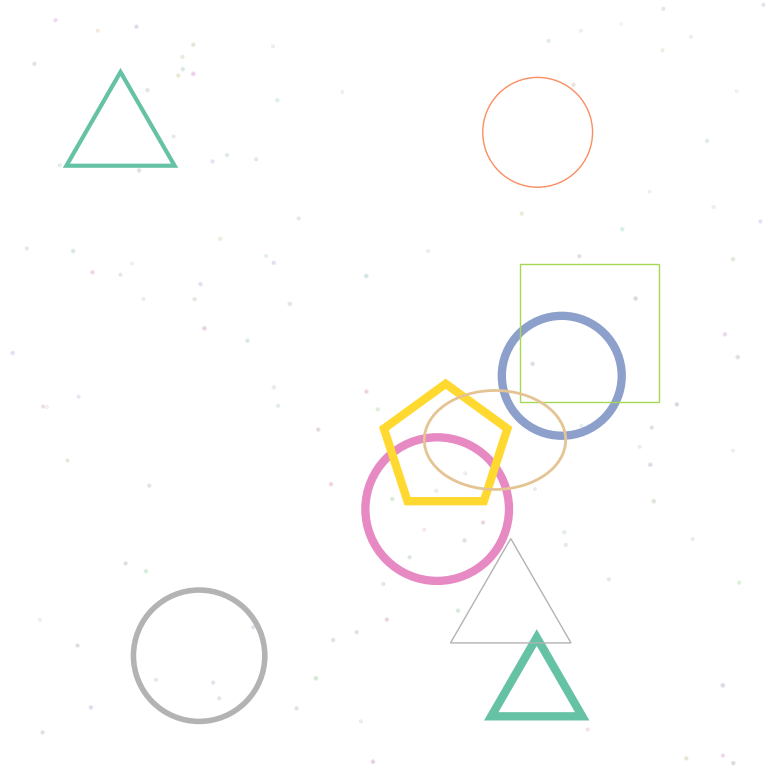[{"shape": "triangle", "thickness": 1.5, "radius": 0.41, "center": [0.157, 0.825]}, {"shape": "triangle", "thickness": 3, "radius": 0.34, "center": [0.697, 0.104]}, {"shape": "circle", "thickness": 0.5, "radius": 0.36, "center": [0.698, 0.828]}, {"shape": "circle", "thickness": 3, "radius": 0.39, "center": [0.73, 0.512]}, {"shape": "circle", "thickness": 3, "radius": 0.47, "center": [0.568, 0.339]}, {"shape": "square", "thickness": 0.5, "radius": 0.45, "center": [0.766, 0.567]}, {"shape": "pentagon", "thickness": 3, "radius": 0.42, "center": [0.579, 0.417]}, {"shape": "oval", "thickness": 1, "radius": 0.46, "center": [0.643, 0.429]}, {"shape": "triangle", "thickness": 0.5, "radius": 0.45, "center": [0.663, 0.21]}, {"shape": "circle", "thickness": 2, "radius": 0.43, "center": [0.259, 0.148]}]